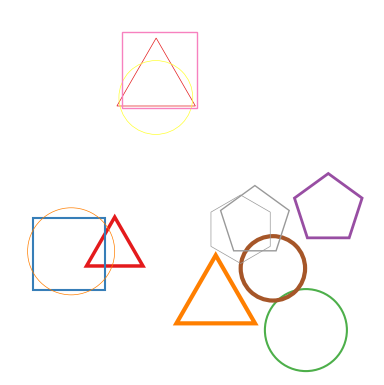[{"shape": "triangle", "thickness": 0.5, "radius": 0.59, "center": [0.406, 0.784]}, {"shape": "triangle", "thickness": 2.5, "radius": 0.42, "center": [0.298, 0.351]}, {"shape": "square", "thickness": 1.5, "radius": 0.47, "center": [0.18, 0.34]}, {"shape": "circle", "thickness": 1.5, "radius": 0.53, "center": [0.795, 0.143]}, {"shape": "pentagon", "thickness": 2, "radius": 0.46, "center": [0.853, 0.457]}, {"shape": "circle", "thickness": 0.5, "radius": 0.57, "center": [0.185, 0.347]}, {"shape": "triangle", "thickness": 3, "radius": 0.59, "center": [0.56, 0.219]}, {"shape": "circle", "thickness": 0.5, "radius": 0.48, "center": [0.405, 0.747]}, {"shape": "circle", "thickness": 3, "radius": 0.42, "center": [0.709, 0.303]}, {"shape": "square", "thickness": 1, "radius": 0.49, "center": [0.414, 0.818]}, {"shape": "hexagon", "thickness": 0.5, "radius": 0.44, "center": [0.625, 0.405]}, {"shape": "pentagon", "thickness": 1, "radius": 0.47, "center": [0.662, 0.424]}]